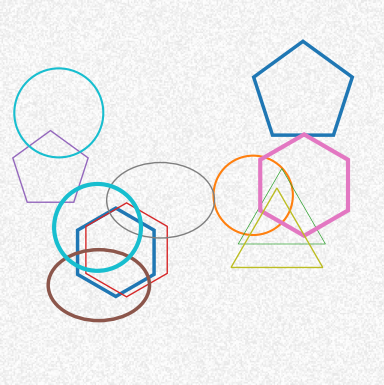[{"shape": "hexagon", "thickness": 2.5, "radius": 0.57, "center": [0.301, 0.345]}, {"shape": "pentagon", "thickness": 2.5, "radius": 0.67, "center": [0.787, 0.758]}, {"shape": "circle", "thickness": 1.5, "radius": 0.52, "center": [0.658, 0.493]}, {"shape": "triangle", "thickness": 0.5, "radius": 0.65, "center": [0.732, 0.432]}, {"shape": "hexagon", "thickness": 1, "radius": 0.61, "center": [0.329, 0.351]}, {"shape": "pentagon", "thickness": 1, "radius": 0.51, "center": [0.131, 0.558]}, {"shape": "oval", "thickness": 2.5, "radius": 0.66, "center": [0.257, 0.259]}, {"shape": "hexagon", "thickness": 3, "radius": 0.66, "center": [0.79, 0.519]}, {"shape": "oval", "thickness": 1, "radius": 0.7, "center": [0.417, 0.48]}, {"shape": "triangle", "thickness": 1, "radius": 0.69, "center": [0.719, 0.374]}, {"shape": "circle", "thickness": 3, "radius": 0.56, "center": [0.253, 0.409]}, {"shape": "circle", "thickness": 1.5, "radius": 0.58, "center": [0.153, 0.707]}]